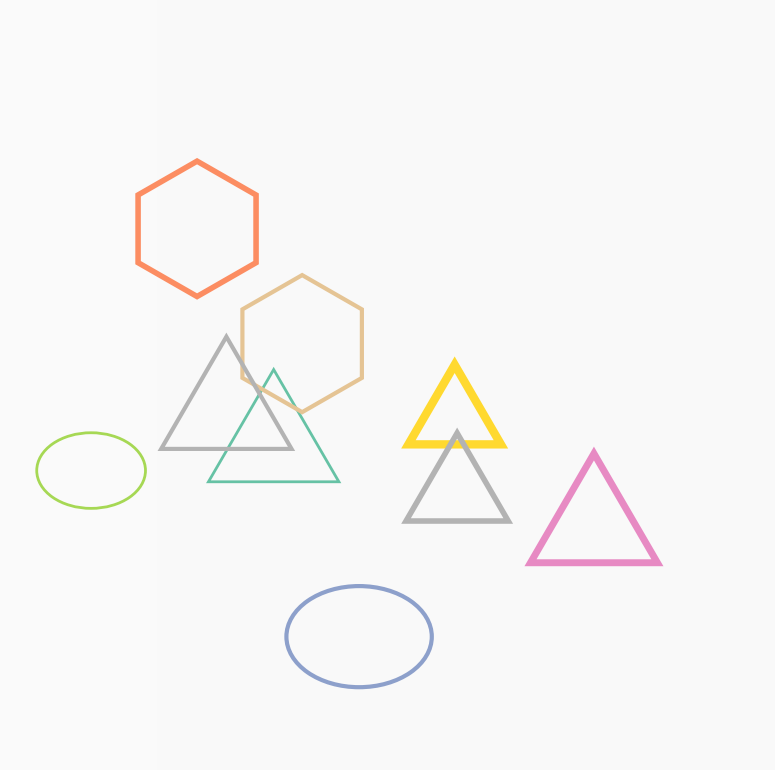[{"shape": "triangle", "thickness": 1, "radius": 0.49, "center": [0.353, 0.423]}, {"shape": "hexagon", "thickness": 2, "radius": 0.44, "center": [0.254, 0.703]}, {"shape": "oval", "thickness": 1.5, "radius": 0.47, "center": [0.463, 0.173]}, {"shape": "triangle", "thickness": 2.5, "radius": 0.47, "center": [0.766, 0.316]}, {"shape": "oval", "thickness": 1, "radius": 0.35, "center": [0.118, 0.389]}, {"shape": "triangle", "thickness": 3, "radius": 0.34, "center": [0.587, 0.457]}, {"shape": "hexagon", "thickness": 1.5, "radius": 0.44, "center": [0.39, 0.554]}, {"shape": "triangle", "thickness": 1.5, "radius": 0.49, "center": [0.292, 0.466]}, {"shape": "triangle", "thickness": 2, "radius": 0.38, "center": [0.59, 0.361]}]